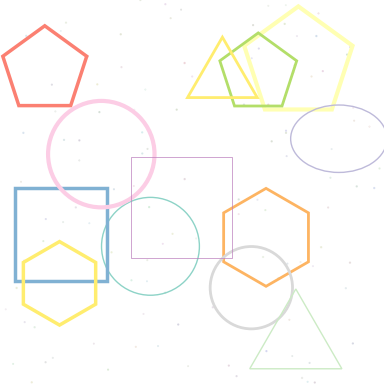[{"shape": "circle", "thickness": 1, "radius": 0.64, "center": [0.391, 0.36]}, {"shape": "pentagon", "thickness": 3, "radius": 0.74, "center": [0.775, 0.835]}, {"shape": "oval", "thickness": 1, "radius": 0.63, "center": [0.88, 0.64]}, {"shape": "pentagon", "thickness": 2.5, "radius": 0.57, "center": [0.116, 0.818]}, {"shape": "square", "thickness": 2.5, "radius": 0.6, "center": [0.159, 0.391]}, {"shape": "hexagon", "thickness": 2, "radius": 0.64, "center": [0.691, 0.384]}, {"shape": "pentagon", "thickness": 2, "radius": 0.52, "center": [0.671, 0.81]}, {"shape": "circle", "thickness": 3, "radius": 0.69, "center": [0.263, 0.6]}, {"shape": "circle", "thickness": 2, "radius": 0.53, "center": [0.653, 0.253]}, {"shape": "square", "thickness": 0.5, "radius": 0.65, "center": [0.471, 0.462]}, {"shape": "triangle", "thickness": 1, "radius": 0.69, "center": [0.768, 0.111]}, {"shape": "triangle", "thickness": 2, "radius": 0.52, "center": [0.578, 0.799]}, {"shape": "hexagon", "thickness": 2.5, "radius": 0.54, "center": [0.155, 0.264]}]